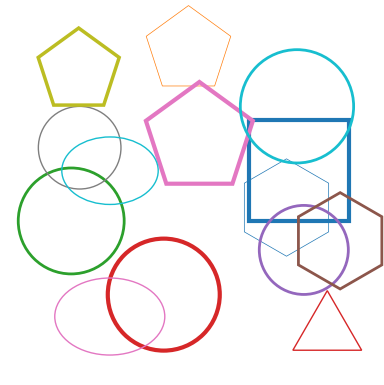[{"shape": "square", "thickness": 3, "radius": 0.65, "center": [0.776, 0.557]}, {"shape": "hexagon", "thickness": 0.5, "radius": 0.63, "center": [0.744, 0.461]}, {"shape": "pentagon", "thickness": 0.5, "radius": 0.58, "center": [0.49, 0.87]}, {"shape": "circle", "thickness": 2, "radius": 0.69, "center": [0.185, 0.426]}, {"shape": "circle", "thickness": 3, "radius": 0.73, "center": [0.425, 0.235]}, {"shape": "triangle", "thickness": 1, "radius": 0.52, "center": [0.85, 0.142]}, {"shape": "circle", "thickness": 2, "radius": 0.58, "center": [0.789, 0.351]}, {"shape": "hexagon", "thickness": 2, "radius": 0.63, "center": [0.883, 0.375]}, {"shape": "oval", "thickness": 1, "radius": 0.71, "center": [0.285, 0.178]}, {"shape": "pentagon", "thickness": 3, "radius": 0.73, "center": [0.518, 0.641]}, {"shape": "circle", "thickness": 1, "radius": 0.54, "center": [0.207, 0.616]}, {"shape": "pentagon", "thickness": 2.5, "radius": 0.55, "center": [0.204, 0.817]}, {"shape": "oval", "thickness": 1, "radius": 0.63, "center": [0.286, 0.557]}, {"shape": "circle", "thickness": 2, "radius": 0.74, "center": [0.771, 0.724]}]